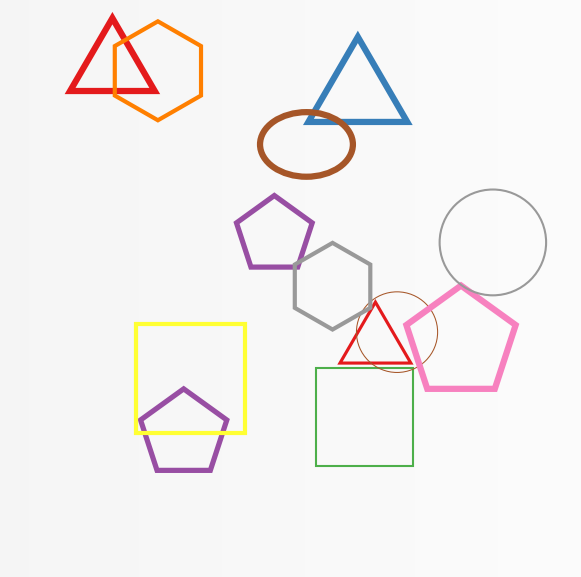[{"shape": "triangle", "thickness": 1.5, "radius": 0.35, "center": [0.646, 0.406]}, {"shape": "triangle", "thickness": 3, "radius": 0.42, "center": [0.193, 0.884]}, {"shape": "triangle", "thickness": 3, "radius": 0.49, "center": [0.616, 0.837]}, {"shape": "square", "thickness": 1, "radius": 0.42, "center": [0.627, 0.277]}, {"shape": "pentagon", "thickness": 2.5, "radius": 0.39, "center": [0.316, 0.248]}, {"shape": "pentagon", "thickness": 2.5, "radius": 0.34, "center": [0.472, 0.592]}, {"shape": "hexagon", "thickness": 2, "radius": 0.43, "center": [0.272, 0.877]}, {"shape": "square", "thickness": 2, "radius": 0.47, "center": [0.328, 0.344]}, {"shape": "circle", "thickness": 0.5, "radius": 0.35, "center": [0.683, 0.424]}, {"shape": "oval", "thickness": 3, "radius": 0.4, "center": [0.527, 0.749]}, {"shape": "pentagon", "thickness": 3, "radius": 0.49, "center": [0.793, 0.406]}, {"shape": "hexagon", "thickness": 2, "radius": 0.38, "center": [0.572, 0.504]}, {"shape": "circle", "thickness": 1, "radius": 0.46, "center": [0.848, 0.579]}]